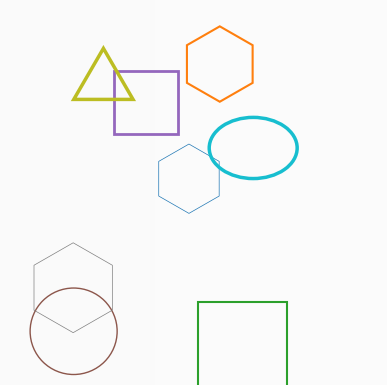[{"shape": "hexagon", "thickness": 0.5, "radius": 0.45, "center": [0.488, 0.536]}, {"shape": "hexagon", "thickness": 1.5, "radius": 0.49, "center": [0.567, 0.834]}, {"shape": "square", "thickness": 1.5, "radius": 0.57, "center": [0.627, 0.101]}, {"shape": "square", "thickness": 2, "radius": 0.41, "center": [0.378, 0.733]}, {"shape": "circle", "thickness": 1, "radius": 0.56, "center": [0.19, 0.14]}, {"shape": "hexagon", "thickness": 0.5, "radius": 0.58, "center": [0.189, 0.253]}, {"shape": "triangle", "thickness": 2.5, "radius": 0.44, "center": [0.267, 0.786]}, {"shape": "oval", "thickness": 2.5, "radius": 0.57, "center": [0.653, 0.616]}]